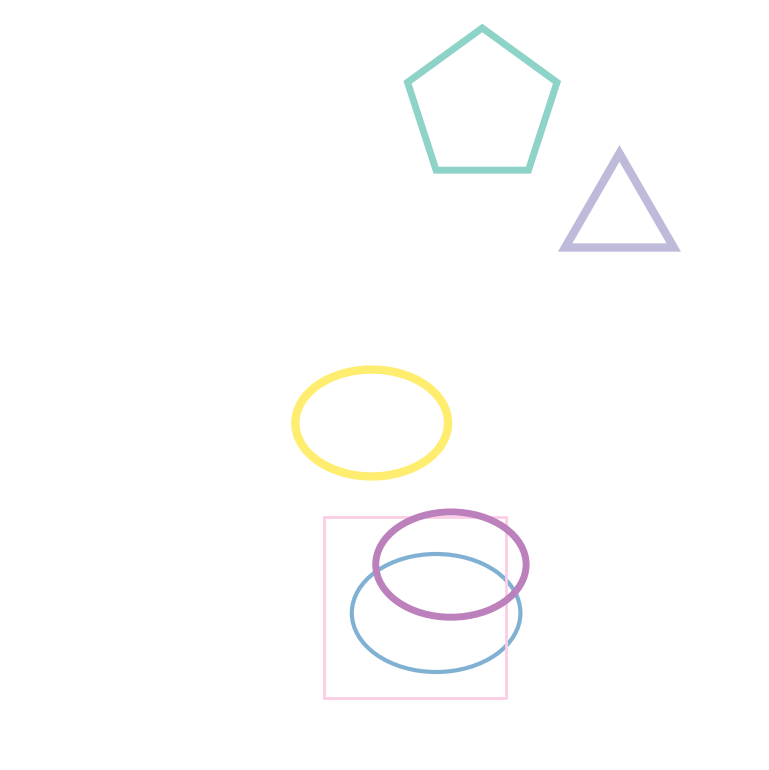[{"shape": "pentagon", "thickness": 2.5, "radius": 0.51, "center": [0.626, 0.862]}, {"shape": "triangle", "thickness": 3, "radius": 0.41, "center": [0.804, 0.719]}, {"shape": "oval", "thickness": 1.5, "radius": 0.55, "center": [0.566, 0.204]}, {"shape": "square", "thickness": 1, "radius": 0.59, "center": [0.539, 0.211]}, {"shape": "oval", "thickness": 2.5, "radius": 0.49, "center": [0.586, 0.267]}, {"shape": "oval", "thickness": 3, "radius": 0.5, "center": [0.483, 0.451]}]